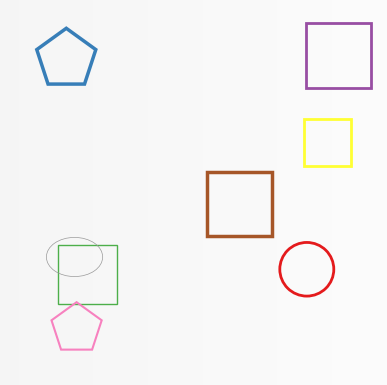[{"shape": "circle", "thickness": 2, "radius": 0.35, "center": [0.792, 0.301]}, {"shape": "pentagon", "thickness": 2.5, "radius": 0.4, "center": [0.171, 0.846]}, {"shape": "square", "thickness": 1, "radius": 0.38, "center": [0.226, 0.287]}, {"shape": "square", "thickness": 2, "radius": 0.42, "center": [0.875, 0.856]}, {"shape": "square", "thickness": 2, "radius": 0.3, "center": [0.845, 0.629]}, {"shape": "square", "thickness": 2.5, "radius": 0.42, "center": [0.619, 0.47]}, {"shape": "pentagon", "thickness": 1.5, "radius": 0.34, "center": [0.198, 0.147]}, {"shape": "oval", "thickness": 0.5, "radius": 0.36, "center": [0.192, 0.332]}]